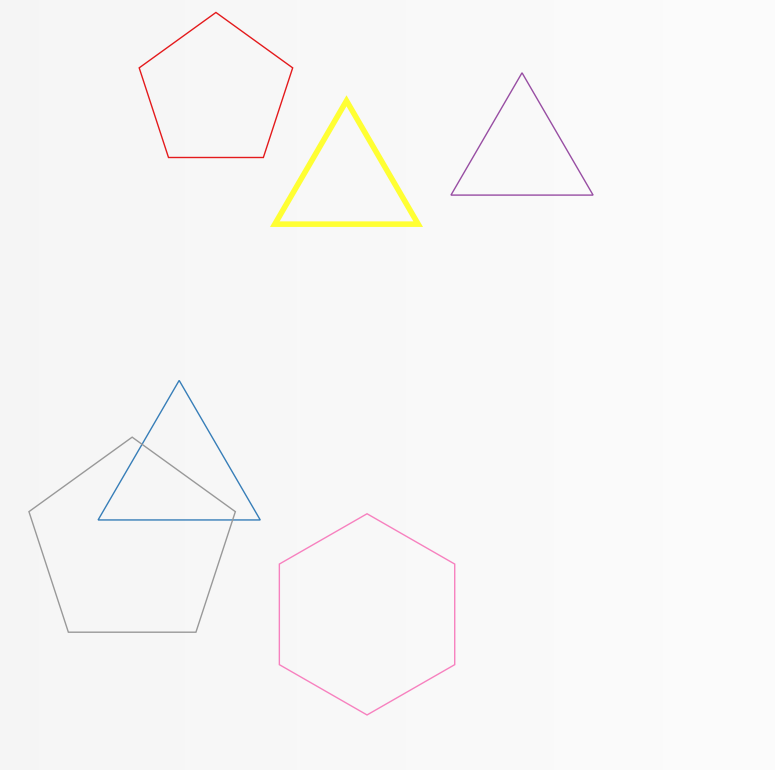[{"shape": "pentagon", "thickness": 0.5, "radius": 0.52, "center": [0.279, 0.88]}, {"shape": "triangle", "thickness": 0.5, "radius": 0.6, "center": [0.231, 0.385]}, {"shape": "triangle", "thickness": 0.5, "radius": 0.53, "center": [0.674, 0.8]}, {"shape": "triangle", "thickness": 2, "radius": 0.53, "center": [0.447, 0.762]}, {"shape": "hexagon", "thickness": 0.5, "radius": 0.65, "center": [0.474, 0.202]}, {"shape": "pentagon", "thickness": 0.5, "radius": 0.7, "center": [0.171, 0.292]}]